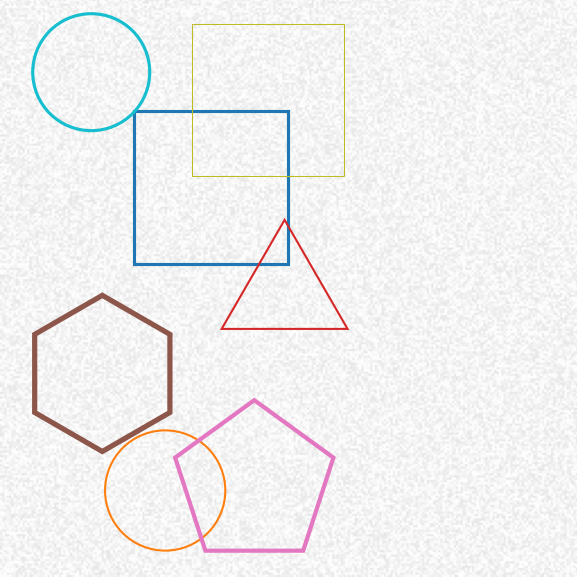[{"shape": "square", "thickness": 1.5, "radius": 0.67, "center": [0.365, 0.674]}, {"shape": "circle", "thickness": 1, "radius": 0.52, "center": [0.286, 0.15]}, {"shape": "triangle", "thickness": 1, "radius": 0.63, "center": [0.493, 0.493]}, {"shape": "hexagon", "thickness": 2.5, "radius": 0.68, "center": [0.177, 0.353]}, {"shape": "pentagon", "thickness": 2, "radius": 0.72, "center": [0.44, 0.162]}, {"shape": "square", "thickness": 0.5, "radius": 0.66, "center": [0.464, 0.826]}, {"shape": "circle", "thickness": 1.5, "radius": 0.51, "center": [0.158, 0.874]}]